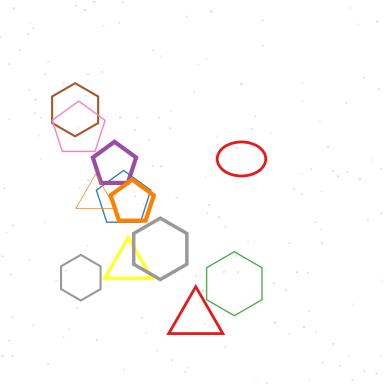[{"shape": "triangle", "thickness": 2, "radius": 0.41, "center": [0.508, 0.174]}, {"shape": "oval", "thickness": 2, "radius": 0.32, "center": [0.627, 0.587]}, {"shape": "pentagon", "thickness": 1, "radius": 0.37, "center": [0.321, 0.483]}, {"shape": "hexagon", "thickness": 1, "radius": 0.42, "center": [0.609, 0.263]}, {"shape": "pentagon", "thickness": 3, "radius": 0.3, "center": [0.297, 0.573]}, {"shape": "pentagon", "thickness": 3, "radius": 0.29, "center": [0.343, 0.475]}, {"shape": "triangle", "thickness": 0.5, "radius": 0.3, "center": [0.248, 0.488]}, {"shape": "triangle", "thickness": 2.5, "radius": 0.35, "center": [0.333, 0.313]}, {"shape": "hexagon", "thickness": 1.5, "radius": 0.34, "center": [0.195, 0.715]}, {"shape": "pentagon", "thickness": 1, "radius": 0.36, "center": [0.204, 0.665]}, {"shape": "hexagon", "thickness": 1.5, "radius": 0.3, "center": [0.21, 0.279]}, {"shape": "hexagon", "thickness": 2.5, "radius": 0.4, "center": [0.416, 0.354]}]